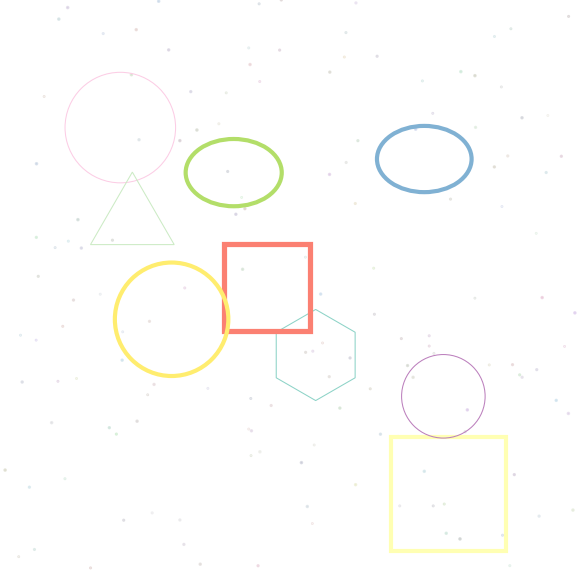[{"shape": "hexagon", "thickness": 0.5, "radius": 0.39, "center": [0.547, 0.384]}, {"shape": "square", "thickness": 2, "radius": 0.5, "center": [0.777, 0.144]}, {"shape": "square", "thickness": 2.5, "radius": 0.37, "center": [0.462, 0.501]}, {"shape": "oval", "thickness": 2, "radius": 0.41, "center": [0.735, 0.724]}, {"shape": "oval", "thickness": 2, "radius": 0.42, "center": [0.405, 0.7]}, {"shape": "circle", "thickness": 0.5, "radius": 0.48, "center": [0.208, 0.778]}, {"shape": "circle", "thickness": 0.5, "radius": 0.36, "center": [0.768, 0.313]}, {"shape": "triangle", "thickness": 0.5, "radius": 0.42, "center": [0.229, 0.617]}, {"shape": "circle", "thickness": 2, "radius": 0.49, "center": [0.297, 0.446]}]